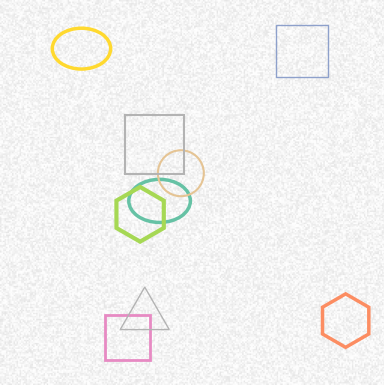[{"shape": "oval", "thickness": 2.5, "radius": 0.4, "center": [0.415, 0.478]}, {"shape": "hexagon", "thickness": 2.5, "radius": 0.35, "center": [0.898, 0.167]}, {"shape": "square", "thickness": 1, "radius": 0.34, "center": [0.785, 0.867]}, {"shape": "square", "thickness": 2, "radius": 0.29, "center": [0.332, 0.124]}, {"shape": "hexagon", "thickness": 3, "radius": 0.35, "center": [0.364, 0.443]}, {"shape": "oval", "thickness": 2.5, "radius": 0.38, "center": [0.212, 0.874]}, {"shape": "circle", "thickness": 1.5, "radius": 0.3, "center": [0.47, 0.55]}, {"shape": "triangle", "thickness": 1, "radius": 0.37, "center": [0.376, 0.181]}, {"shape": "square", "thickness": 1.5, "radius": 0.39, "center": [0.401, 0.625]}]